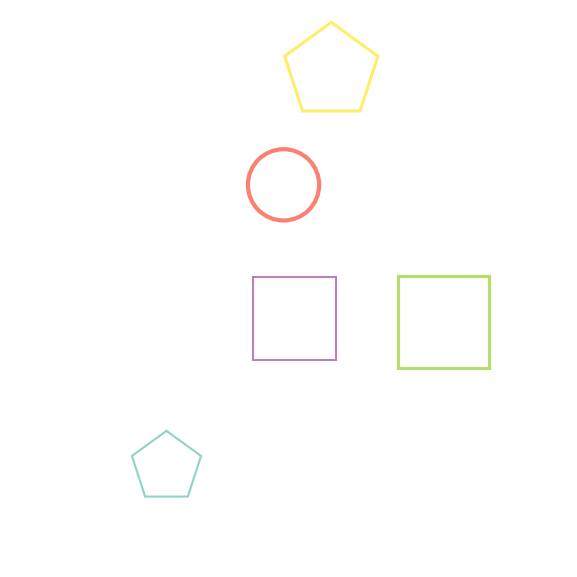[{"shape": "pentagon", "thickness": 1, "radius": 0.31, "center": [0.288, 0.19]}, {"shape": "circle", "thickness": 2, "radius": 0.31, "center": [0.491, 0.679]}, {"shape": "square", "thickness": 1.5, "radius": 0.4, "center": [0.768, 0.442]}, {"shape": "square", "thickness": 1, "radius": 0.36, "center": [0.51, 0.448]}, {"shape": "pentagon", "thickness": 1.5, "radius": 0.42, "center": [0.574, 0.876]}]